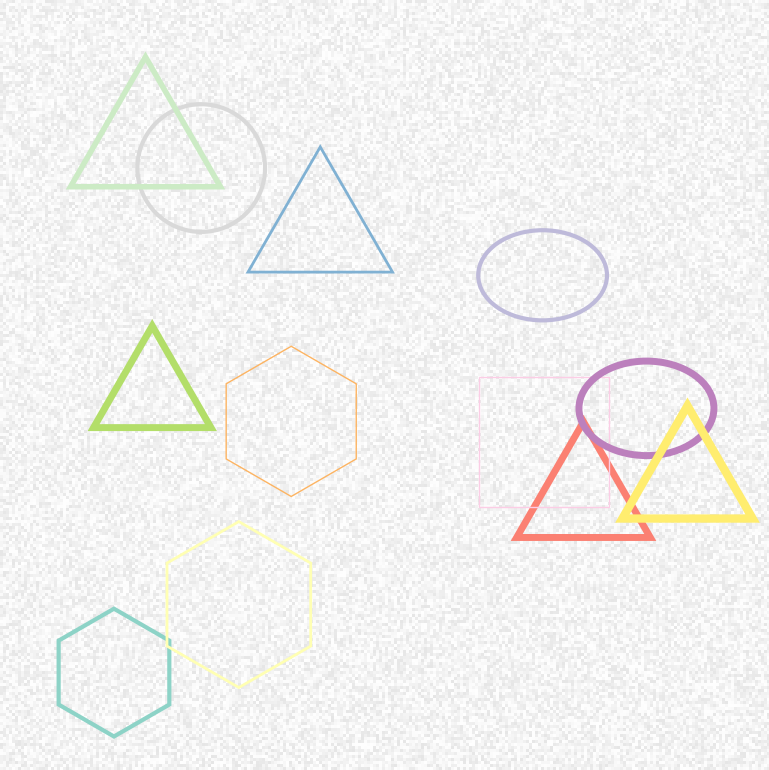[{"shape": "hexagon", "thickness": 1.5, "radius": 0.41, "center": [0.148, 0.126]}, {"shape": "hexagon", "thickness": 1, "radius": 0.54, "center": [0.31, 0.215]}, {"shape": "oval", "thickness": 1.5, "radius": 0.42, "center": [0.705, 0.642]}, {"shape": "triangle", "thickness": 2.5, "radius": 0.5, "center": [0.758, 0.352]}, {"shape": "triangle", "thickness": 1, "radius": 0.54, "center": [0.416, 0.701]}, {"shape": "hexagon", "thickness": 0.5, "radius": 0.49, "center": [0.378, 0.453]}, {"shape": "triangle", "thickness": 2.5, "radius": 0.44, "center": [0.198, 0.489]}, {"shape": "square", "thickness": 0.5, "radius": 0.42, "center": [0.706, 0.426]}, {"shape": "circle", "thickness": 1.5, "radius": 0.41, "center": [0.261, 0.782]}, {"shape": "oval", "thickness": 2.5, "radius": 0.44, "center": [0.84, 0.47]}, {"shape": "triangle", "thickness": 2, "radius": 0.56, "center": [0.189, 0.814]}, {"shape": "triangle", "thickness": 3, "radius": 0.49, "center": [0.893, 0.375]}]